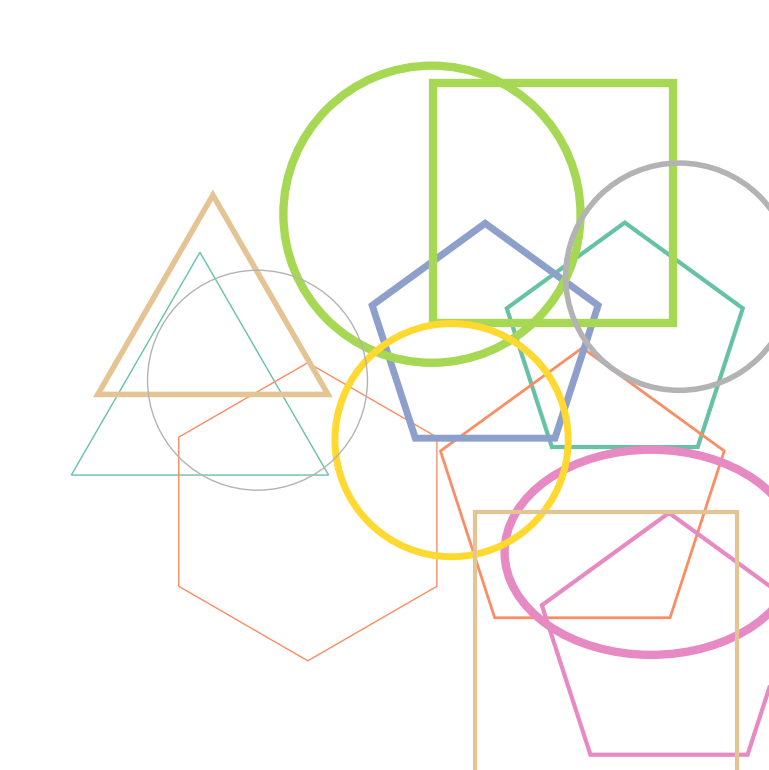[{"shape": "pentagon", "thickness": 1.5, "radius": 0.81, "center": [0.811, 0.55]}, {"shape": "triangle", "thickness": 0.5, "radius": 0.96, "center": [0.26, 0.479]}, {"shape": "pentagon", "thickness": 1, "radius": 0.97, "center": [0.756, 0.354]}, {"shape": "hexagon", "thickness": 0.5, "radius": 0.97, "center": [0.4, 0.335]}, {"shape": "pentagon", "thickness": 2.5, "radius": 0.77, "center": [0.63, 0.556]}, {"shape": "pentagon", "thickness": 1.5, "radius": 0.87, "center": [0.869, 0.16]}, {"shape": "oval", "thickness": 3, "radius": 0.95, "center": [0.846, 0.283]}, {"shape": "circle", "thickness": 3, "radius": 0.96, "center": [0.561, 0.722]}, {"shape": "square", "thickness": 3, "radius": 0.78, "center": [0.719, 0.736]}, {"shape": "circle", "thickness": 2.5, "radius": 0.76, "center": [0.586, 0.428]}, {"shape": "square", "thickness": 1.5, "radius": 0.85, "center": [0.787, 0.165]}, {"shape": "triangle", "thickness": 2, "radius": 0.86, "center": [0.276, 0.574]}, {"shape": "circle", "thickness": 2, "radius": 0.74, "center": [0.882, 0.641]}, {"shape": "circle", "thickness": 0.5, "radius": 0.71, "center": [0.334, 0.506]}]